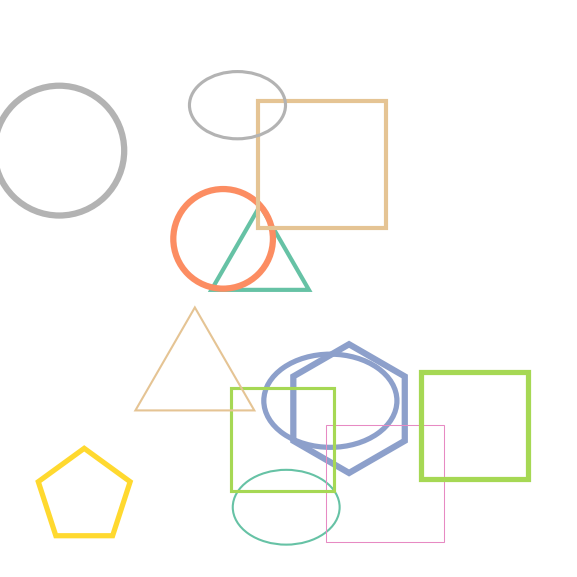[{"shape": "triangle", "thickness": 2, "radius": 0.49, "center": [0.451, 0.546]}, {"shape": "oval", "thickness": 1, "radius": 0.46, "center": [0.496, 0.121]}, {"shape": "circle", "thickness": 3, "radius": 0.43, "center": [0.386, 0.586]}, {"shape": "oval", "thickness": 2.5, "radius": 0.58, "center": [0.572, 0.305]}, {"shape": "hexagon", "thickness": 3, "radius": 0.56, "center": [0.604, 0.292]}, {"shape": "square", "thickness": 0.5, "radius": 0.51, "center": [0.667, 0.161]}, {"shape": "square", "thickness": 2.5, "radius": 0.46, "center": [0.822, 0.262]}, {"shape": "square", "thickness": 1.5, "radius": 0.45, "center": [0.49, 0.238]}, {"shape": "pentagon", "thickness": 2.5, "radius": 0.42, "center": [0.146, 0.139]}, {"shape": "square", "thickness": 2, "radius": 0.55, "center": [0.558, 0.714]}, {"shape": "triangle", "thickness": 1, "radius": 0.59, "center": [0.337, 0.348]}, {"shape": "circle", "thickness": 3, "radius": 0.56, "center": [0.103, 0.738]}, {"shape": "oval", "thickness": 1.5, "radius": 0.42, "center": [0.411, 0.817]}]